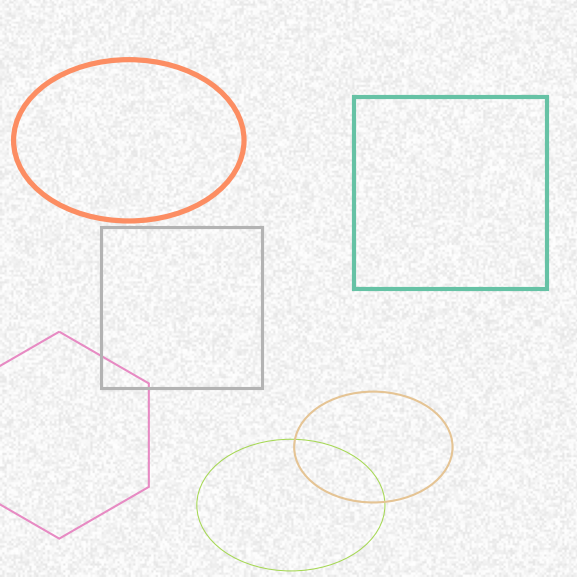[{"shape": "square", "thickness": 2, "radius": 0.83, "center": [0.78, 0.665]}, {"shape": "oval", "thickness": 2.5, "radius": 1.0, "center": [0.223, 0.756]}, {"shape": "hexagon", "thickness": 1, "radius": 0.9, "center": [0.103, 0.246]}, {"shape": "oval", "thickness": 0.5, "radius": 0.81, "center": [0.504, 0.125]}, {"shape": "oval", "thickness": 1, "radius": 0.69, "center": [0.647, 0.225]}, {"shape": "square", "thickness": 1.5, "radius": 0.7, "center": [0.314, 0.467]}]